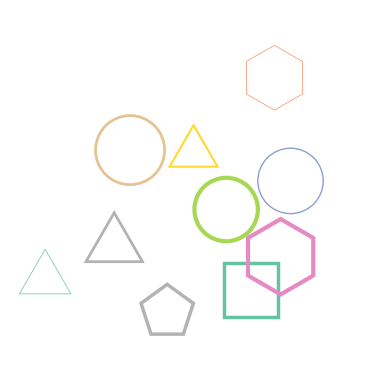[{"shape": "triangle", "thickness": 0.5, "radius": 0.39, "center": [0.117, 0.275]}, {"shape": "square", "thickness": 2.5, "radius": 0.35, "center": [0.652, 0.247]}, {"shape": "hexagon", "thickness": 0.5, "radius": 0.42, "center": [0.713, 0.798]}, {"shape": "circle", "thickness": 1, "radius": 0.42, "center": [0.755, 0.53]}, {"shape": "hexagon", "thickness": 3, "radius": 0.49, "center": [0.729, 0.333]}, {"shape": "circle", "thickness": 3, "radius": 0.41, "center": [0.587, 0.456]}, {"shape": "triangle", "thickness": 1.5, "radius": 0.36, "center": [0.503, 0.603]}, {"shape": "circle", "thickness": 2, "radius": 0.45, "center": [0.338, 0.61]}, {"shape": "triangle", "thickness": 2, "radius": 0.42, "center": [0.297, 0.363]}, {"shape": "pentagon", "thickness": 2.5, "radius": 0.36, "center": [0.434, 0.19]}]